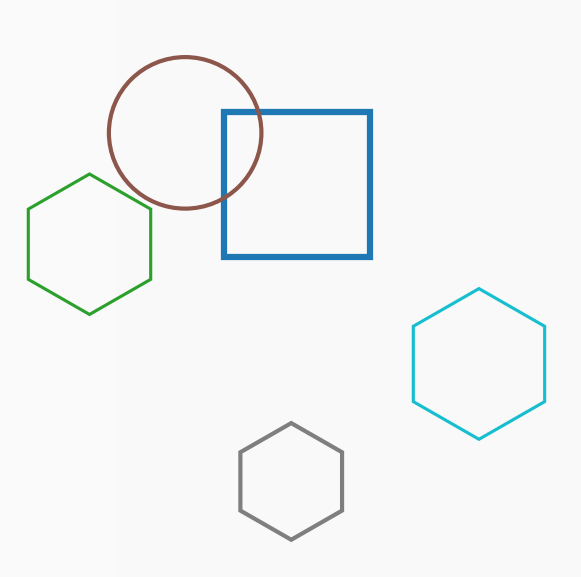[{"shape": "square", "thickness": 3, "radius": 0.63, "center": [0.511, 0.68]}, {"shape": "hexagon", "thickness": 1.5, "radius": 0.61, "center": [0.154, 0.576]}, {"shape": "circle", "thickness": 2, "radius": 0.66, "center": [0.319, 0.769]}, {"shape": "hexagon", "thickness": 2, "radius": 0.51, "center": [0.501, 0.166]}, {"shape": "hexagon", "thickness": 1.5, "radius": 0.65, "center": [0.824, 0.369]}]